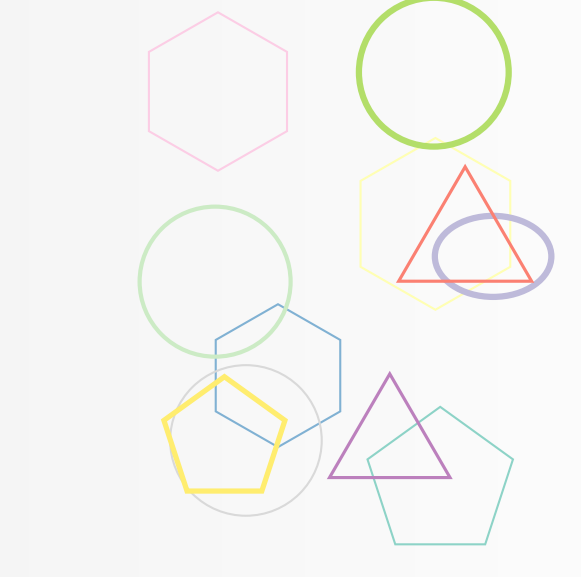[{"shape": "pentagon", "thickness": 1, "radius": 0.66, "center": [0.757, 0.163]}, {"shape": "hexagon", "thickness": 1, "radius": 0.74, "center": [0.749, 0.611]}, {"shape": "oval", "thickness": 3, "radius": 0.5, "center": [0.848, 0.555]}, {"shape": "triangle", "thickness": 1.5, "radius": 0.66, "center": [0.8, 0.578]}, {"shape": "hexagon", "thickness": 1, "radius": 0.62, "center": [0.478, 0.349]}, {"shape": "circle", "thickness": 3, "radius": 0.64, "center": [0.746, 0.874]}, {"shape": "hexagon", "thickness": 1, "radius": 0.69, "center": [0.375, 0.841]}, {"shape": "circle", "thickness": 1, "radius": 0.65, "center": [0.423, 0.236]}, {"shape": "triangle", "thickness": 1.5, "radius": 0.6, "center": [0.671, 0.232]}, {"shape": "circle", "thickness": 2, "radius": 0.65, "center": [0.37, 0.511]}, {"shape": "pentagon", "thickness": 2.5, "radius": 0.55, "center": [0.386, 0.237]}]